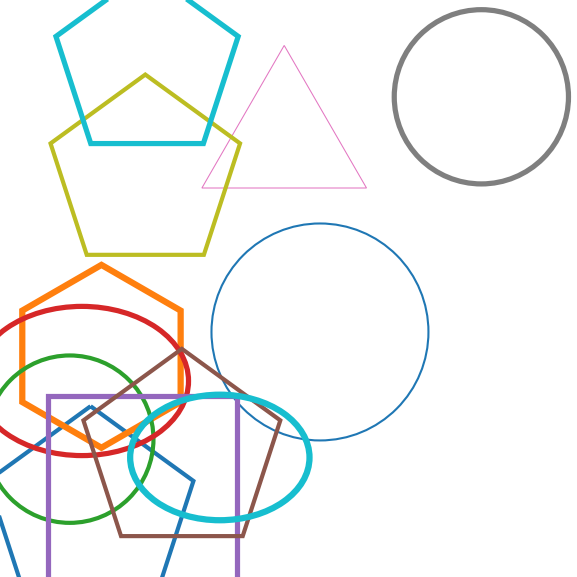[{"shape": "circle", "thickness": 1, "radius": 0.94, "center": [0.554, 0.424]}, {"shape": "pentagon", "thickness": 2, "radius": 0.94, "center": [0.157, 0.108]}, {"shape": "hexagon", "thickness": 3, "radius": 0.79, "center": [0.176, 0.382]}, {"shape": "circle", "thickness": 2, "radius": 0.72, "center": [0.121, 0.239]}, {"shape": "oval", "thickness": 2.5, "radius": 0.92, "center": [0.142, 0.339]}, {"shape": "square", "thickness": 2.5, "radius": 0.82, "center": [0.247, 0.149]}, {"shape": "pentagon", "thickness": 2, "radius": 0.9, "center": [0.315, 0.216]}, {"shape": "triangle", "thickness": 0.5, "radius": 0.82, "center": [0.492, 0.756]}, {"shape": "circle", "thickness": 2.5, "radius": 0.75, "center": [0.834, 0.832]}, {"shape": "pentagon", "thickness": 2, "radius": 0.86, "center": [0.252, 0.697]}, {"shape": "pentagon", "thickness": 2.5, "radius": 0.83, "center": [0.255, 0.885]}, {"shape": "oval", "thickness": 3, "radius": 0.78, "center": [0.381, 0.207]}]